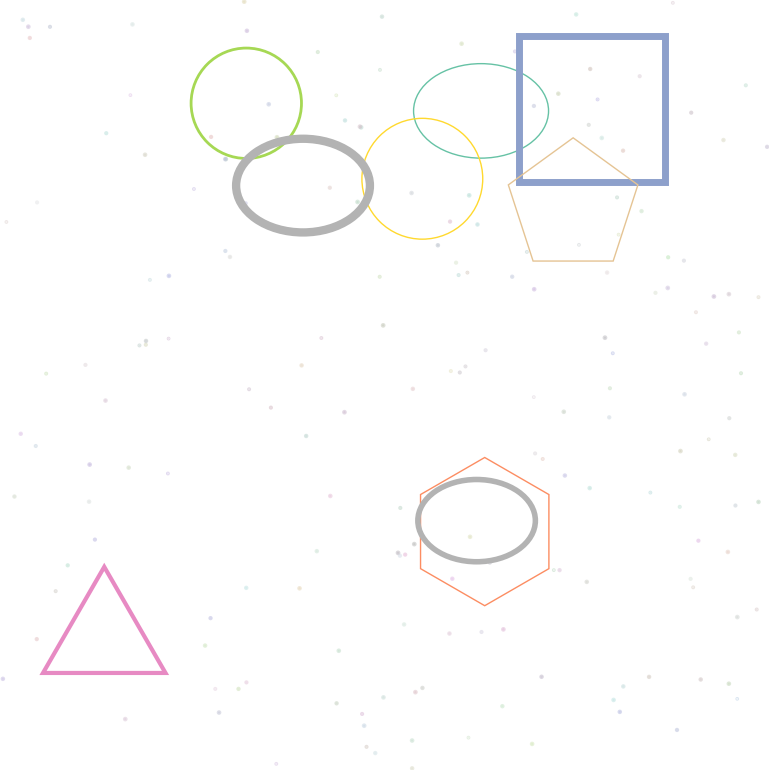[{"shape": "oval", "thickness": 0.5, "radius": 0.44, "center": [0.625, 0.856]}, {"shape": "hexagon", "thickness": 0.5, "radius": 0.48, "center": [0.63, 0.31]}, {"shape": "square", "thickness": 2.5, "radius": 0.48, "center": [0.768, 0.858]}, {"shape": "triangle", "thickness": 1.5, "radius": 0.46, "center": [0.135, 0.172]}, {"shape": "circle", "thickness": 1, "radius": 0.36, "center": [0.32, 0.866]}, {"shape": "circle", "thickness": 0.5, "radius": 0.39, "center": [0.548, 0.768]}, {"shape": "pentagon", "thickness": 0.5, "radius": 0.44, "center": [0.744, 0.733]}, {"shape": "oval", "thickness": 3, "radius": 0.43, "center": [0.394, 0.759]}, {"shape": "oval", "thickness": 2, "radius": 0.38, "center": [0.619, 0.324]}]